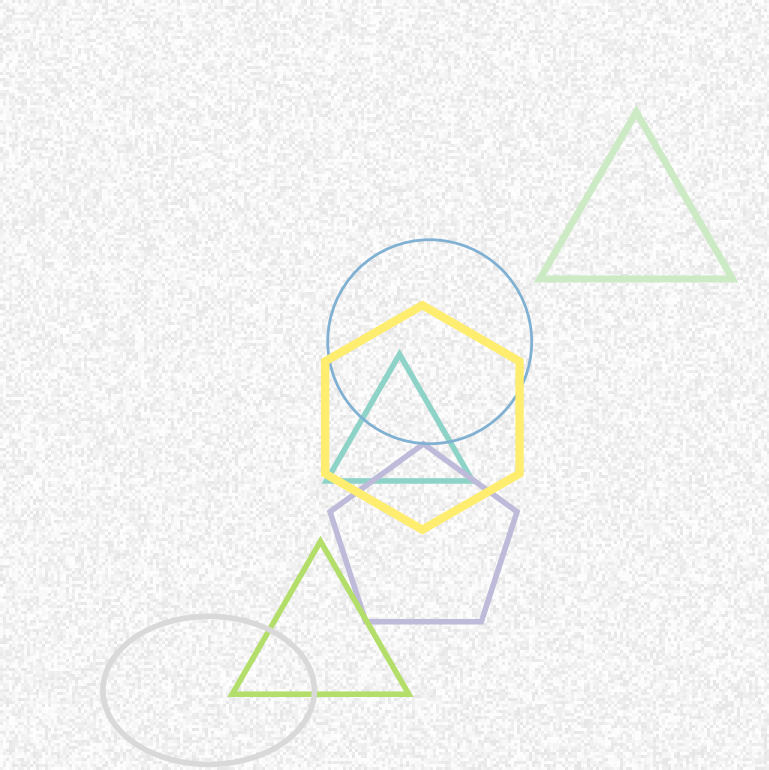[{"shape": "triangle", "thickness": 2, "radius": 0.55, "center": [0.519, 0.43]}, {"shape": "pentagon", "thickness": 2, "radius": 0.64, "center": [0.55, 0.296]}, {"shape": "circle", "thickness": 1, "radius": 0.66, "center": [0.558, 0.556]}, {"shape": "triangle", "thickness": 2, "radius": 0.66, "center": [0.416, 0.165]}, {"shape": "oval", "thickness": 2, "radius": 0.69, "center": [0.271, 0.103]}, {"shape": "triangle", "thickness": 2.5, "radius": 0.72, "center": [0.826, 0.71]}, {"shape": "hexagon", "thickness": 3, "radius": 0.73, "center": [0.549, 0.458]}]